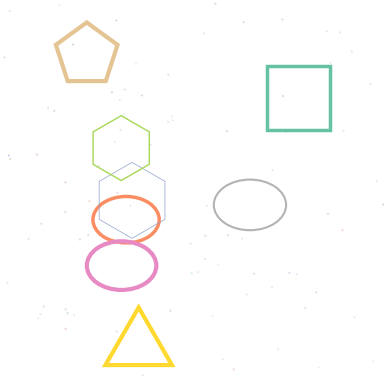[{"shape": "square", "thickness": 2.5, "radius": 0.41, "center": [0.776, 0.745]}, {"shape": "oval", "thickness": 2.5, "radius": 0.43, "center": [0.327, 0.429]}, {"shape": "hexagon", "thickness": 0.5, "radius": 0.49, "center": [0.343, 0.48]}, {"shape": "oval", "thickness": 3, "radius": 0.45, "center": [0.316, 0.31]}, {"shape": "hexagon", "thickness": 1, "radius": 0.42, "center": [0.315, 0.615]}, {"shape": "triangle", "thickness": 3, "radius": 0.5, "center": [0.36, 0.102]}, {"shape": "pentagon", "thickness": 3, "radius": 0.42, "center": [0.225, 0.858]}, {"shape": "oval", "thickness": 1.5, "radius": 0.47, "center": [0.649, 0.468]}]